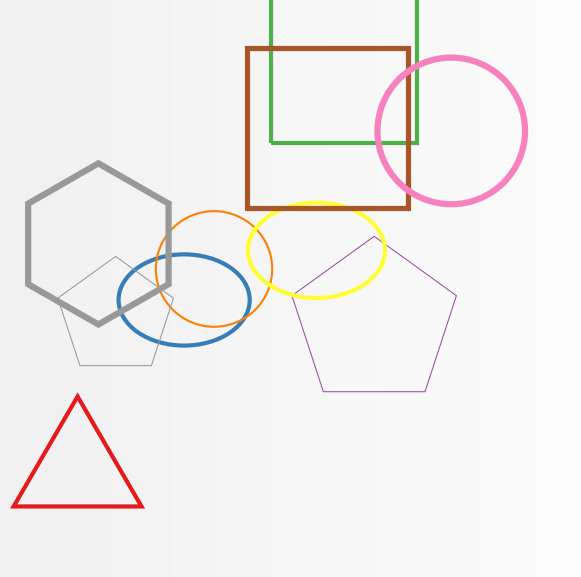[{"shape": "triangle", "thickness": 2, "radius": 0.63, "center": [0.133, 0.186]}, {"shape": "oval", "thickness": 2, "radius": 0.56, "center": [0.317, 0.48]}, {"shape": "square", "thickness": 2, "radius": 0.63, "center": [0.592, 0.876]}, {"shape": "pentagon", "thickness": 0.5, "radius": 0.74, "center": [0.644, 0.441]}, {"shape": "circle", "thickness": 1, "radius": 0.5, "center": [0.368, 0.533]}, {"shape": "oval", "thickness": 2, "radius": 0.59, "center": [0.545, 0.566]}, {"shape": "square", "thickness": 2.5, "radius": 0.69, "center": [0.564, 0.778]}, {"shape": "circle", "thickness": 3, "radius": 0.63, "center": [0.776, 0.772]}, {"shape": "hexagon", "thickness": 3, "radius": 0.7, "center": [0.169, 0.577]}, {"shape": "pentagon", "thickness": 0.5, "radius": 0.52, "center": [0.199, 0.451]}]